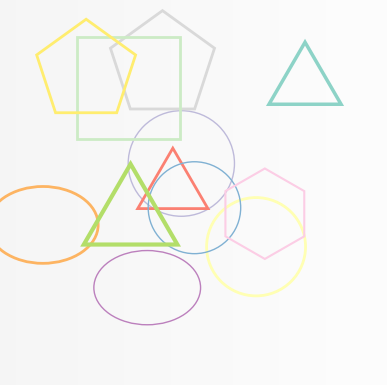[{"shape": "triangle", "thickness": 2.5, "radius": 0.54, "center": [0.787, 0.783]}, {"shape": "circle", "thickness": 2, "radius": 0.64, "center": [0.661, 0.359]}, {"shape": "circle", "thickness": 1, "radius": 0.69, "center": [0.468, 0.575]}, {"shape": "triangle", "thickness": 2, "radius": 0.52, "center": [0.446, 0.51]}, {"shape": "circle", "thickness": 1, "radius": 0.6, "center": [0.502, 0.46]}, {"shape": "oval", "thickness": 2, "radius": 0.71, "center": [0.111, 0.416]}, {"shape": "triangle", "thickness": 3, "radius": 0.7, "center": [0.337, 0.435]}, {"shape": "hexagon", "thickness": 1.5, "radius": 0.59, "center": [0.683, 0.445]}, {"shape": "pentagon", "thickness": 2, "radius": 0.71, "center": [0.419, 0.831]}, {"shape": "oval", "thickness": 1, "radius": 0.69, "center": [0.38, 0.253]}, {"shape": "square", "thickness": 2, "radius": 0.66, "center": [0.332, 0.771]}, {"shape": "pentagon", "thickness": 2, "radius": 0.67, "center": [0.222, 0.816]}]